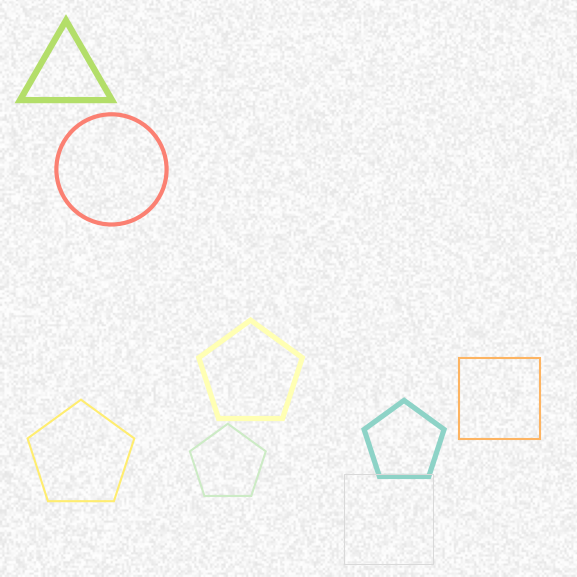[{"shape": "pentagon", "thickness": 2.5, "radius": 0.36, "center": [0.7, 0.233]}, {"shape": "pentagon", "thickness": 2.5, "radius": 0.47, "center": [0.434, 0.351]}, {"shape": "circle", "thickness": 2, "radius": 0.48, "center": [0.193, 0.706]}, {"shape": "square", "thickness": 1, "radius": 0.35, "center": [0.865, 0.308]}, {"shape": "triangle", "thickness": 3, "radius": 0.46, "center": [0.114, 0.872]}, {"shape": "square", "thickness": 0.5, "radius": 0.39, "center": [0.673, 0.1]}, {"shape": "pentagon", "thickness": 1, "radius": 0.35, "center": [0.395, 0.196]}, {"shape": "pentagon", "thickness": 1, "radius": 0.49, "center": [0.14, 0.21]}]